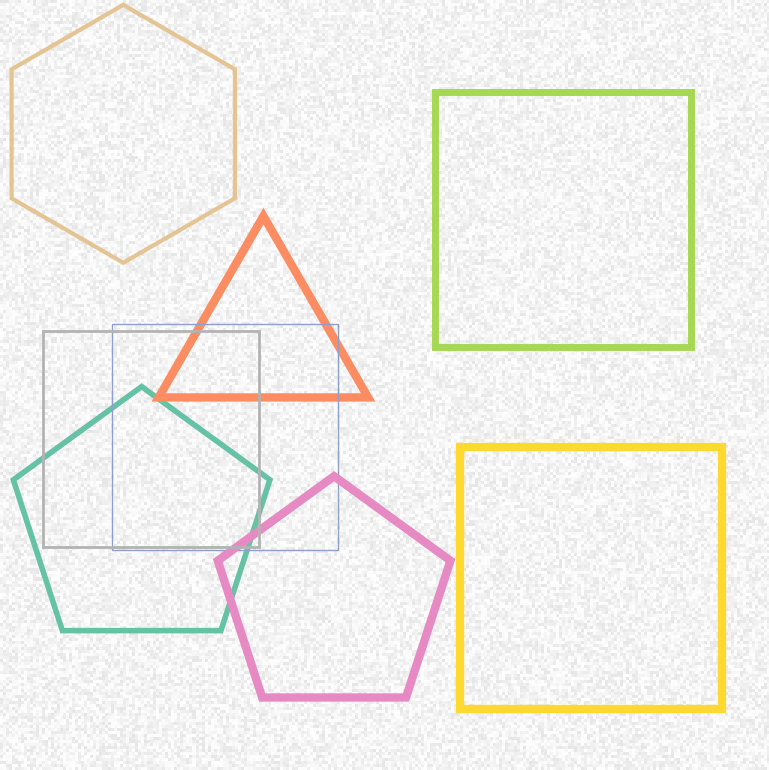[{"shape": "pentagon", "thickness": 2, "radius": 0.88, "center": [0.184, 0.323]}, {"shape": "triangle", "thickness": 3, "radius": 0.79, "center": [0.342, 0.562]}, {"shape": "square", "thickness": 0.5, "radius": 0.73, "center": [0.292, 0.433]}, {"shape": "pentagon", "thickness": 3, "radius": 0.79, "center": [0.434, 0.223]}, {"shape": "square", "thickness": 2.5, "radius": 0.83, "center": [0.731, 0.715]}, {"shape": "square", "thickness": 3, "radius": 0.85, "center": [0.767, 0.25]}, {"shape": "hexagon", "thickness": 1.5, "radius": 0.84, "center": [0.16, 0.826]}, {"shape": "square", "thickness": 1, "radius": 0.7, "center": [0.196, 0.43]}]